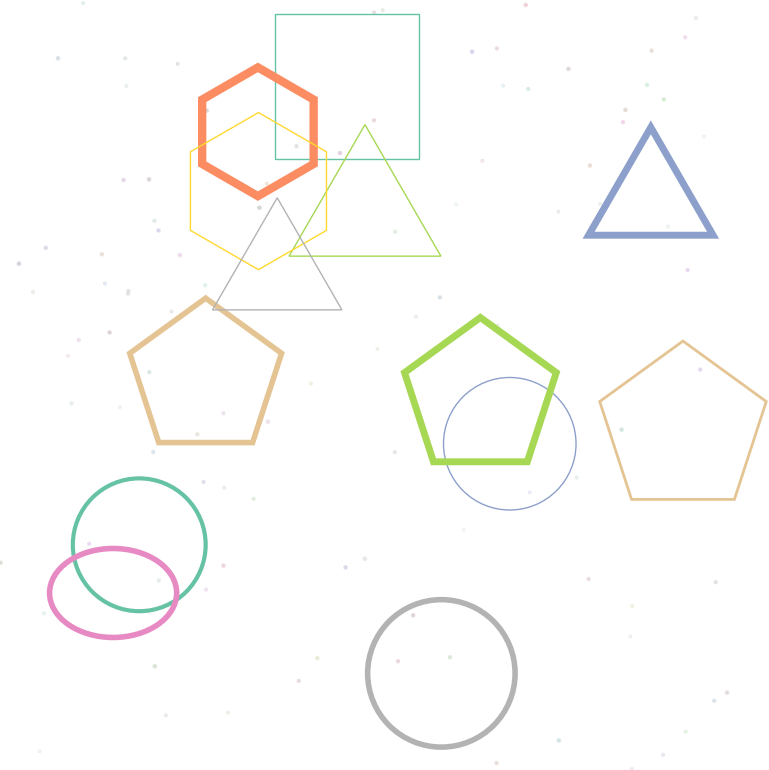[{"shape": "square", "thickness": 0.5, "radius": 0.47, "center": [0.451, 0.888]}, {"shape": "circle", "thickness": 1.5, "radius": 0.43, "center": [0.181, 0.292]}, {"shape": "hexagon", "thickness": 3, "radius": 0.42, "center": [0.335, 0.829]}, {"shape": "triangle", "thickness": 2.5, "radius": 0.47, "center": [0.845, 0.741]}, {"shape": "circle", "thickness": 0.5, "radius": 0.43, "center": [0.662, 0.424]}, {"shape": "oval", "thickness": 2, "radius": 0.41, "center": [0.147, 0.23]}, {"shape": "pentagon", "thickness": 2.5, "radius": 0.52, "center": [0.624, 0.484]}, {"shape": "triangle", "thickness": 0.5, "radius": 0.57, "center": [0.474, 0.724]}, {"shape": "hexagon", "thickness": 0.5, "radius": 0.51, "center": [0.336, 0.752]}, {"shape": "pentagon", "thickness": 1, "radius": 0.57, "center": [0.887, 0.443]}, {"shape": "pentagon", "thickness": 2, "radius": 0.52, "center": [0.267, 0.509]}, {"shape": "triangle", "thickness": 0.5, "radius": 0.49, "center": [0.36, 0.646]}, {"shape": "circle", "thickness": 2, "radius": 0.48, "center": [0.573, 0.125]}]